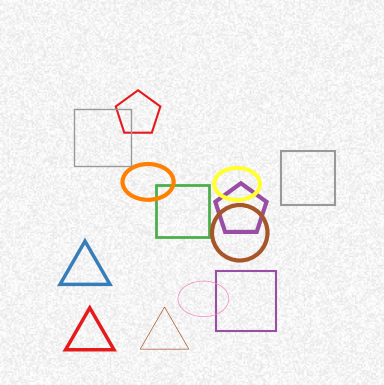[{"shape": "pentagon", "thickness": 1.5, "radius": 0.3, "center": [0.359, 0.705]}, {"shape": "triangle", "thickness": 2.5, "radius": 0.36, "center": [0.233, 0.128]}, {"shape": "triangle", "thickness": 2.5, "radius": 0.37, "center": [0.221, 0.299]}, {"shape": "square", "thickness": 2, "radius": 0.34, "center": [0.474, 0.451]}, {"shape": "pentagon", "thickness": 3, "radius": 0.35, "center": [0.626, 0.454]}, {"shape": "square", "thickness": 1.5, "radius": 0.39, "center": [0.64, 0.219]}, {"shape": "oval", "thickness": 3, "radius": 0.33, "center": [0.385, 0.528]}, {"shape": "oval", "thickness": 3, "radius": 0.3, "center": [0.616, 0.522]}, {"shape": "circle", "thickness": 3, "radius": 0.36, "center": [0.623, 0.395]}, {"shape": "triangle", "thickness": 0.5, "radius": 0.36, "center": [0.427, 0.13]}, {"shape": "oval", "thickness": 0.5, "radius": 0.33, "center": [0.528, 0.224]}, {"shape": "square", "thickness": 1.5, "radius": 0.35, "center": [0.799, 0.537]}, {"shape": "square", "thickness": 1, "radius": 0.37, "center": [0.267, 0.642]}]